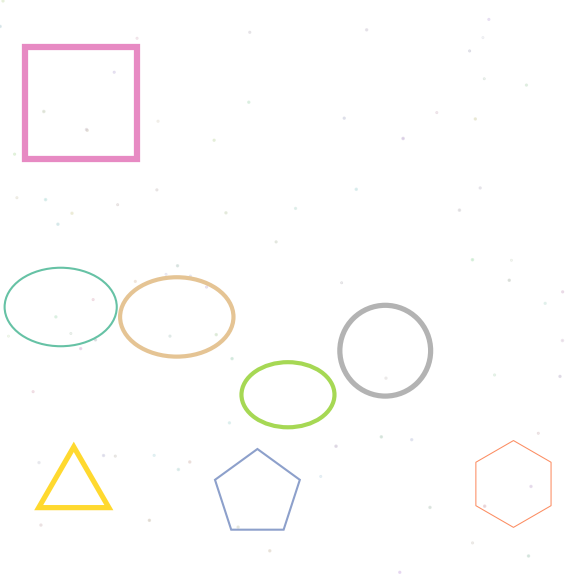[{"shape": "oval", "thickness": 1, "radius": 0.49, "center": [0.105, 0.468]}, {"shape": "hexagon", "thickness": 0.5, "radius": 0.38, "center": [0.889, 0.161]}, {"shape": "pentagon", "thickness": 1, "radius": 0.39, "center": [0.446, 0.144]}, {"shape": "square", "thickness": 3, "radius": 0.48, "center": [0.141, 0.82]}, {"shape": "oval", "thickness": 2, "radius": 0.4, "center": [0.499, 0.316]}, {"shape": "triangle", "thickness": 2.5, "radius": 0.35, "center": [0.128, 0.155]}, {"shape": "oval", "thickness": 2, "radius": 0.49, "center": [0.306, 0.45]}, {"shape": "circle", "thickness": 2.5, "radius": 0.39, "center": [0.667, 0.392]}]